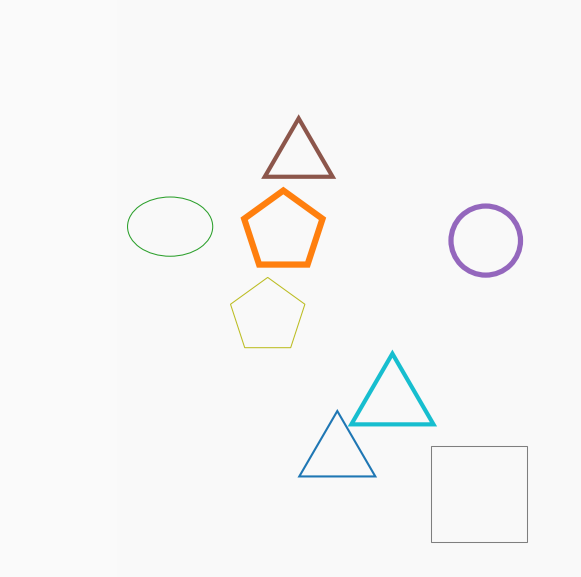[{"shape": "triangle", "thickness": 1, "radius": 0.38, "center": [0.58, 0.212]}, {"shape": "pentagon", "thickness": 3, "radius": 0.35, "center": [0.487, 0.598]}, {"shape": "oval", "thickness": 0.5, "radius": 0.37, "center": [0.293, 0.607]}, {"shape": "circle", "thickness": 2.5, "radius": 0.3, "center": [0.836, 0.583]}, {"shape": "triangle", "thickness": 2, "radius": 0.34, "center": [0.514, 0.727]}, {"shape": "square", "thickness": 0.5, "radius": 0.41, "center": [0.824, 0.144]}, {"shape": "pentagon", "thickness": 0.5, "radius": 0.34, "center": [0.461, 0.452]}, {"shape": "triangle", "thickness": 2, "radius": 0.41, "center": [0.675, 0.305]}]